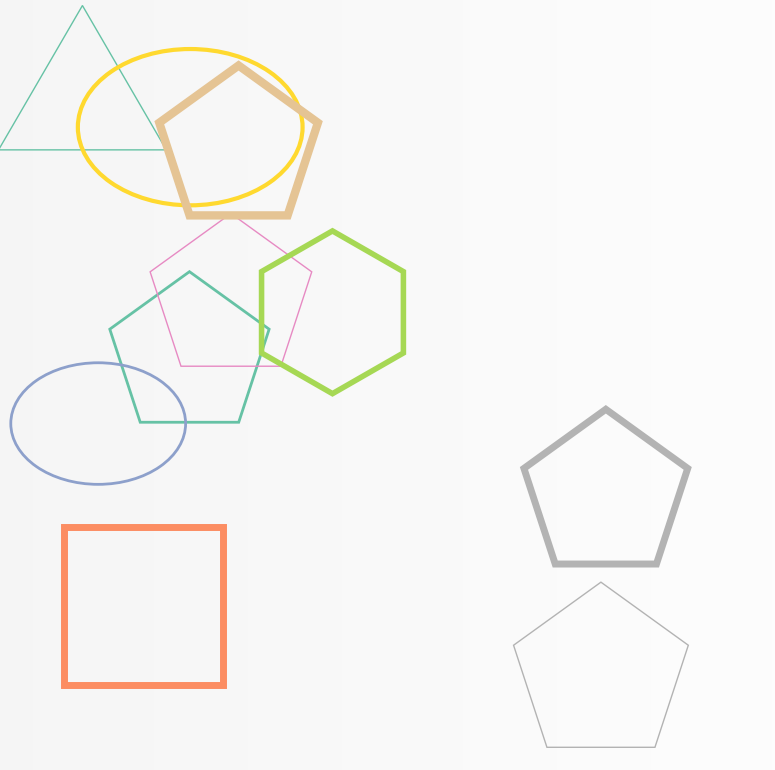[{"shape": "triangle", "thickness": 0.5, "radius": 0.62, "center": [0.106, 0.868]}, {"shape": "pentagon", "thickness": 1, "radius": 0.54, "center": [0.244, 0.539]}, {"shape": "square", "thickness": 2.5, "radius": 0.51, "center": [0.185, 0.213]}, {"shape": "oval", "thickness": 1, "radius": 0.56, "center": [0.127, 0.45]}, {"shape": "pentagon", "thickness": 0.5, "radius": 0.55, "center": [0.298, 0.613]}, {"shape": "hexagon", "thickness": 2, "radius": 0.53, "center": [0.429, 0.594]}, {"shape": "oval", "thickness": 1.5, "radius": 0.72, "center": [0.245, 0.835]}, {"shape": "pentagon", "thickness": 3, "radius": 0.54, "center": [0.308, 0.807]}, {"shape": "pentagon", "thickness": 2.5, "radius": 0.56, "center": [0.782, 0.357]}, {"shape": "pentagon", "thickness": 0.5, "radius": 0.59, "center": [0.775, 0.125]}]